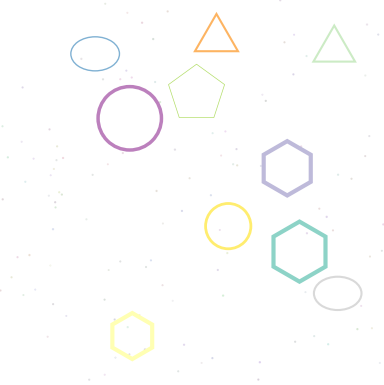[{"shape": "hexagon", "thickness": 3, "radius": 0.39, "center": [0.778, 0.346]}, {"shape": "hexagon", "thickness": 3, "radius": 0.3, "center": [0.344, 0.127]}, {"shape": "hexagon", "thickness": 3, "radius": 0.35, "center": [0.746, 0.563]}, {"shape": "oval", "thickness": 1, "radius": 0.32, "center": [0.247, 0.86]}, {"shape": "triangle", "thickness": 1.5, "radius": 0.32, "center": [0.562, 0.899]}, {"shape": "pentagon", "thickness": 0.5, "radius": 0.38, "center": [0.511, 0.757]}, {"shape": "oval", "thickness": 1.5, "radius": 0.31, "center": [0.877, 0.238]}, {"shape": "circle", "thickness": 2.5, "radius": 0.41, "center": [0.337, 0.693]}, {"shape": "triangle", "thickness": 1.5, "radius": 0.31, "center": [0.868, 0.871]}, {"shape": "circle", "thickness": 2, "radius": 0.29, "center": [0.593, 0.413]}]